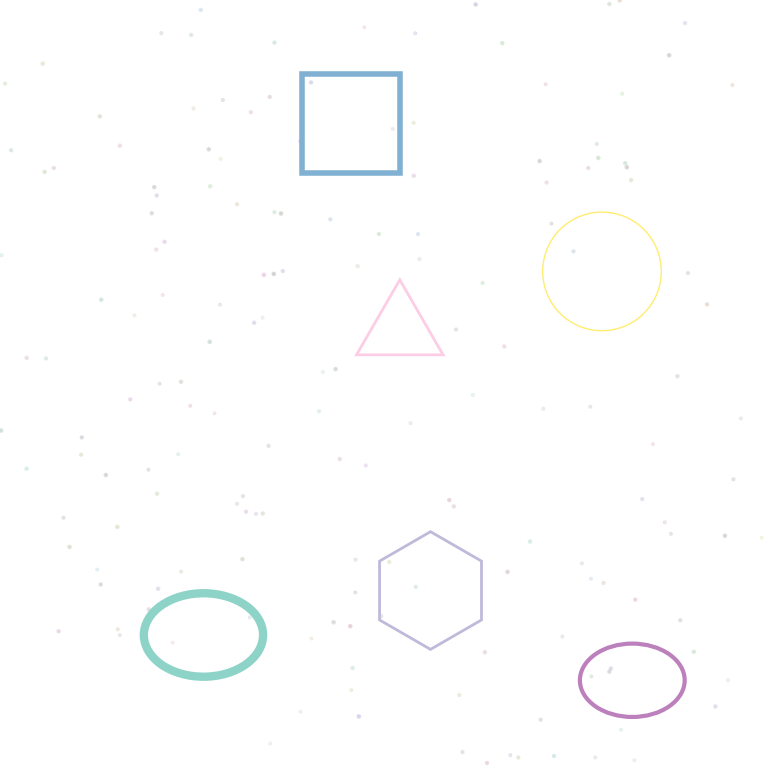[{"shape": "oval", "thickness": 3, "radius": 0.39, "center": [0.264, 0.175]}, {"shape": "hexagon", "thickness": 1, "radius": 0.38, "center": [0.559, 0.233]}, {"shape": "square", "thickness": 2, "radius": 0.32, "center": [0.456, 0.84]}, {"shape": "triangle", "thickness": 1, "radius": 0.32, "center": [0.519, 0.572]}, {"shape": "oval", "thickness": 1.5, "radius": 0.34, "center": [0.821, 0.117]}, {"shape": "circle", "thickness": 0.5, "radius": 0.39, "center": [0.782, 0.648]}]